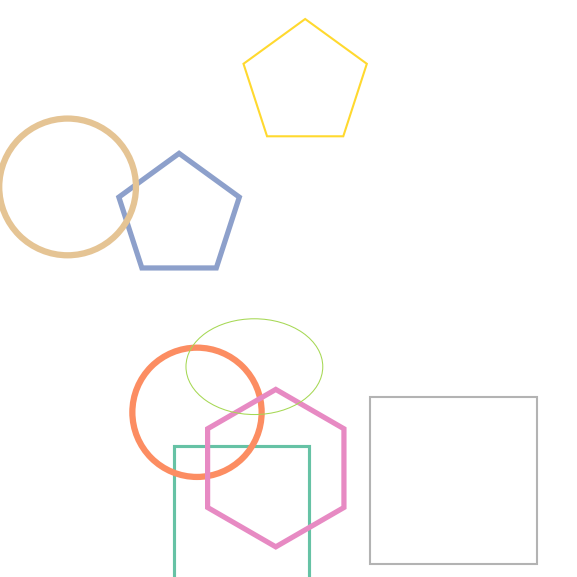[{"shape": "square", "thickness": 1.5, "radius": 0.58, "center": [0.419, 0.109]}, {"shape": "circle", "thickness": 3, "radius": 0.56, "center": [0.341, 0.285]}, {"shape": "pentagon", "thickness": 2.5, "radius": 0.55, "center": [0.31, 0.624]}, {"shape": "hexagon", "thickness": 2.5, "radius": 0.68, "center": [0.478, 0.189]}, {"shape": "oval", "thickness": 0.5, "radius": 0.59, "center": [0.44, 0.364]}, {"shape": "pentagon", "thickness": 1, "radius": 0.56, "center": [0.528, 0.854]}, {"shape": "circle", "thickness": 3, "radius": 0.59, "center": [0.117, 0.675]}, {"shape": "square", "thickness": 1, "radius": 0.72, "center": [0.785, 0.168]}]